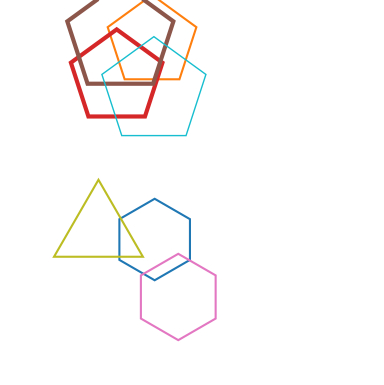[{"shape": "hexagon", "thickness": 1.5, "radius": 0.53, "center": [0.402, 0.378]}, {"shape": "pentagon", "thickness": 1.5, "radius": 0.61, "center": [0.395, 0.892]}, {"shape": "pentagon", "thickness": 3, "radius": 0.63, "center": [0.303, 0.799]}, {"shape": "pentagon", "thickness": 3, "radius": 0.72, "center": [0.313, 0.9]}, {"shape": "hexagon", "thickness": 1.5, "radius": 0.56, "center": [0.463, 0.229]}, {"shape": "triangle", "thickness": 1.5, "radius": 0.67, "center": [0.256, 0.4]}, {"shape": "pentagon", "thickness": 1, "radius": 0.71, "center": [0.4, 0.763]}]